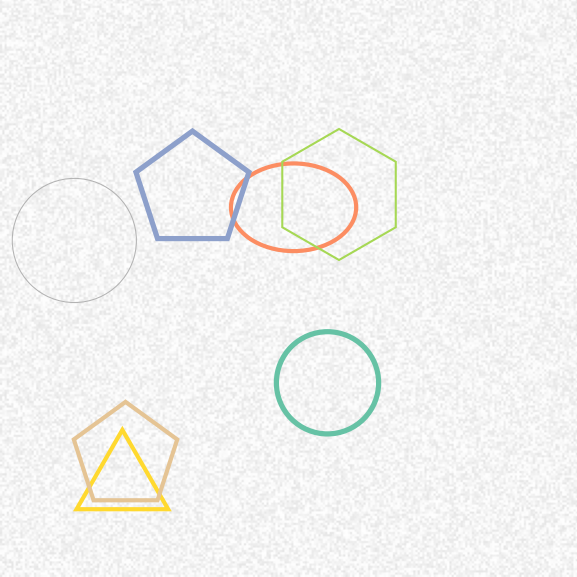[{"shape": "circle", "thickness": 2.5, "radius": 0.44, "center": [0.567, 0.336]}, {"shape": "oval", "thickness": 2, "radius": 0.54, "center": [0.508, 0.64]}, {"shape": "pentagon", "thickness": 2.5, "radius": 0.51, "center": [0.333, 0.669]}, {"shape": "hexagon", "thickness": 1, "radius": 0.57, "center": [0.587, 0.662]}, {"shape": "triangle", "thickness": 2, "radius": 0.46, "center": [0.212, 0.163]}, {"shape": "pentagon", "thickness": 2, "radius": 0.47, "center": [0.217, 0.209]}, {"shape": "circle", "thickness": 0.5, "radius": 0.54, "center": [0.129, 0.583]}]